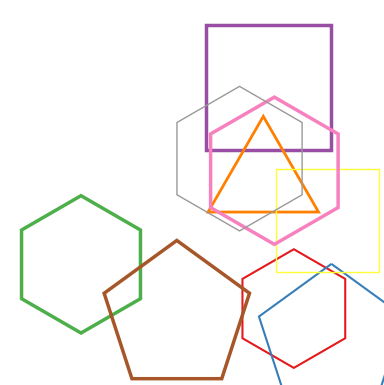[{"shape": "hexagon", "thickness": 1.5, "radius": 0.77, "center": [0.763, 0.199]}, {"shape": "pentagon", "thickness": 1.5, "radius": 0.99, "center": [0.861, 0.117]}, {"shape": "hexagon", "thickness": 2.5, "radius": 0.89, "center": [0.21, 0.313]}, {"shape": "square", "thickness": 2.5, "radius": 0.81, "center": [0.697, 0.774]}, {"shape": "triangle", "thickness": 2, "radius": 0.83, "center": [0.684, 0.532]}, {"shape": "square", "thickness": 1, "radius": 0.67, "center": [0.85, 0.427]}, {"shape": "pentagon", "thickness": 2.5, "radius": 0.99, "center": [0.459, 0.177]}, {"shape": "hexagon", "thickness": 2.5, "radius": 0.96, "center": [0.713, 0.556]}, {"shape": "hexagon", "thickness": 1, "radius": 0.94, "center": [0.622, 0.588]}]